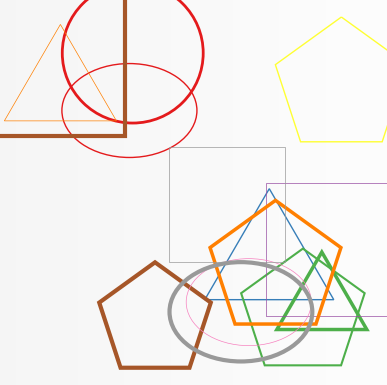[{"shape": "oval", "thickness": 1, "radius": 0.87, "center": [0.334, 0.713]}, {"shape": "circle", "thickness": 2, "radius": 0.91, "center": [0.343, 0.862]}, {"shape": "triangle", "thickness": 1, "radius": 0.96, "center": [0.695, 0.318]}, {"shape": "pentagon", "thickness": 1.5, "radius": 0.84, "center": [0.782, 0.187]}, {"shape": "triangle", "thickness": 2.5, "radius": 0.67, "center": [0.831, 0.211]}, {"shape": "square", "thickness": 0.5, "radius": 0.87, "center": [0.859, 0.353]}, {"shape": "triangle", "thickness": 0.5, "radius": 0.84, "center": [0.156, 0.77]}, {"shape": "pentagon", "thickness": 2.5, "radius": 0.89, "center": [0.711, 0.302]}, {"shape": "pentagon", "thickness": 1, "radius": 0.9, "center": [0.881, 0.777]}, {"shape": "square", "thickness": 3, "radius": 1.0, "center": [0.124, 0.847]}, {"shape": "pentagon", "thickness": 3, "radius": 0.76, "center": [0.4, 0.167]}, {"shape": "oval", "thickness": 0.5, "radius": 0.81, "center": [0.642, 0.215]}, {"shape": "square", "thickness": 0.5, "radius": 0.75, "center": [0.585, 0.469]}, {"shape": "oval", "thickness": 3, "radius": 0.92, "center": [0.622, 0.19]}]